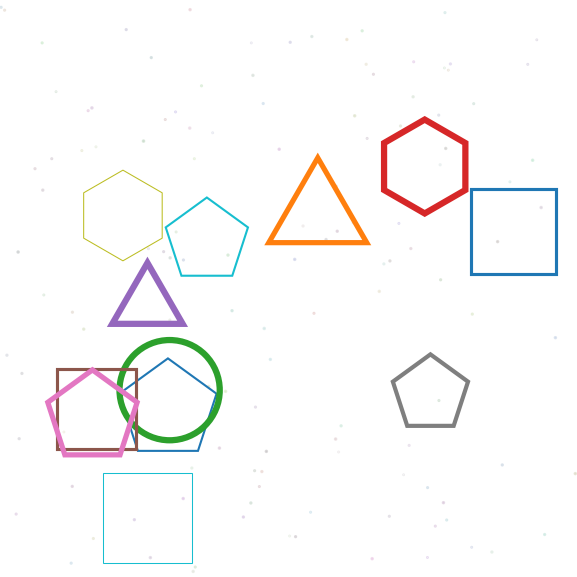[{"shape": "square", "thickness": 1.5, "radius": 0.37, "center": [0.888, 0.598]}, {"shape": "pentagon", "thickness": 1, "radius": 0.44, "center": [0.291, 0.29]}, {"shape": "triangle", "thickness": 2.5, "radius": 0.49, "center": [0.55, 0.628]}, {"shape": "circle", "thickness": 3, "radius": 0.43, "center": [0.294, 0.324]}, {"shape": "hexagon", "thickness": 3, "radius": 0.41, "center": [0.735, 0.711]}, {"shape": "triangle", "thickness": 3, "radius": 0.35, "center": [0.255, 0.474]}, {"shape": "square", "thickness": 1.5, "radius": 0.34, "center": [0.167, 0.29]}, {"shape": "pentagon", "thickness": 2.5, "radius": 0.41, "center": [0.16, 0.277]}, {"shape": "pentagon", "thickness": 2, "radius": 0.34, "center": [0.745, 0.317]}, {"shape": "hexagon", "thickness": 0.5, "radius": 0.39, "center": [0.213, 0.626]}, {"shape": "square", "thickness": 0.5, "radius": 0.39, "center": [0.256, 0.102]}, {"shape": "pentagon", "thickness": 1, "radius": 0.37, "center": [0.358, 0.582]}]